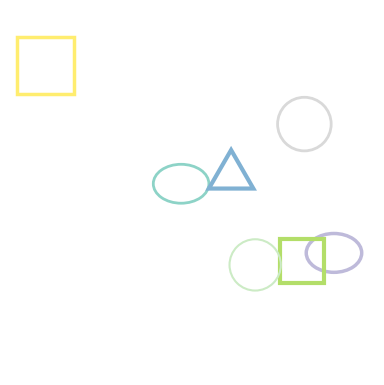[{"shape": "oval", "thickness": 2, "radius": 0.36, "center": [0.47, 0.523]}, {"shape": "oval", "thickness": 2.5, "radius": 0.36, "center": [0.867, 0.343]}, {"shape": "triangle", "thickness": 3, "radius": 0.33, "center": [0.6, 0.544]}, {"shape": "square", "thickness": 3, "radius": 0.29, "center": [0.785, 0.321]}, {"shape": "circle", "thickness": 2, "radius": 0.35, "center": [0.791, 0.678]}, {"shape": "circle", "thickness": 1.5, "radius": 0.33, "center": [0.663, 0.312]}, {"shape": "square", "thickness": 2.5, "radius": 0.37, "center": [0.117, 0.829]}]